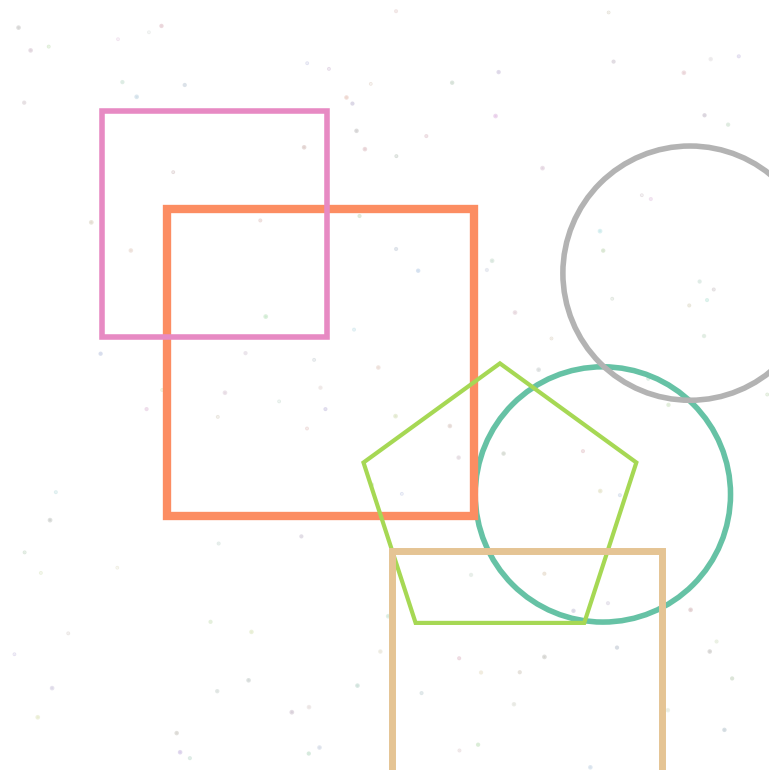[{"shape": "circle", "thickness": 2, "radius": 0.83, "center": [0.783, 0.358]}, {"shape": "square", "thickness": 3, "radius": 1.0, "center": [0.416, 0.529]}, {"shape": "square", "thickness": 2, "radius": 0.73, "center": [0.279, 0.709]}, {"shape": "pentagon", "thickness": 1.5, "radius": 0.93, "center": [0.649, 0.342]}, {"shape": "square", "thickness": 2.5, "radius": 0.88, "center": [0.684, 0.108]}, {"shape": "circle", "thickness": 2, "radius": 0.83, "center": [0.896, 0.645]}]